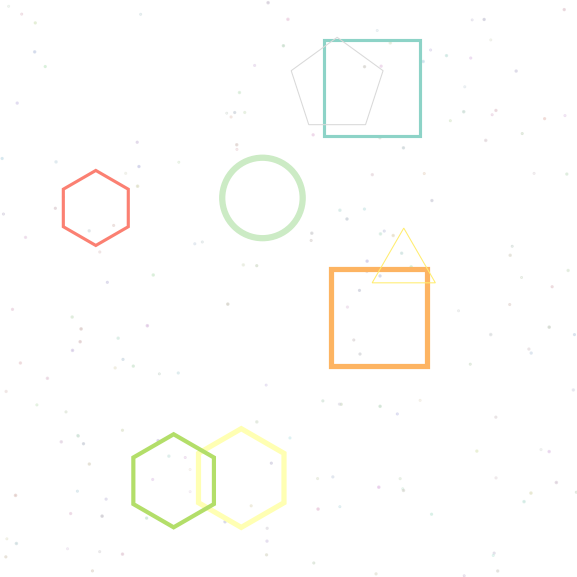[{"shape": "square", "thickness": 1.5, "radius": 0.42, "center": [0.644, 0.847]}, {"shape": "hexagon", "thickness": 2.5, "radius": 0.43, "center": [0.418, 0.171]}, {"shape": "hexagon", "thickness": 1.5, "radius": 0.32, "center": [0.166, 0.639]}, {"shape": "square", "thickness": 2.5, "radius": 0.42, "center": [0.656, 0.449]}, {"shape": "hexagon", "thickness": 2, "radius": 0.4, "center": [0.301, 0.167]}, {"shape": "pentagon", "thickness": 0.5, "radius": 0.42, "center": [0.584, 0.851]}, {"shape": "circle", "thickness": 3, "radius": 0.35, "center": [0.454, 0.656]}, {"shape": "triangle", "thickness": 0.5, "radius": 0.32, "center": [0.699, 0.541]}]